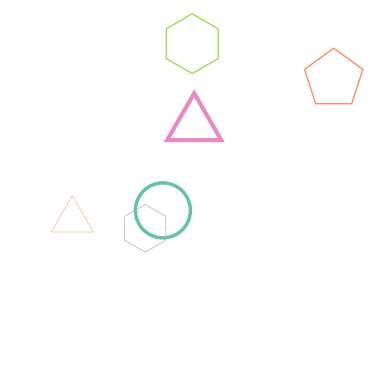[{"shape": "circle", "thickness": 2.5, "radius": 0.36, "center": [0.423, 0.454]}, {"shape": "pentagon", "thickness": 1, "radius": 0.4, "center": [0.867, 0.795]}, {"shape": "triangle", "thickness": 3, "radius": 0.41, "center": [0.504, 0.677]}, {"shape": "hexagon", "thickness": 1, "radius": 0.39, "center": [0.499, 0.886]}, {"shape": "triangle", "thickness": 0.5, "radius": 0.31, "center": [0.188, 0.429]}, {"shape": "hexagon", "thickness": 0.5, "radius": 0.31, "center": [0.377, 0.407]}]